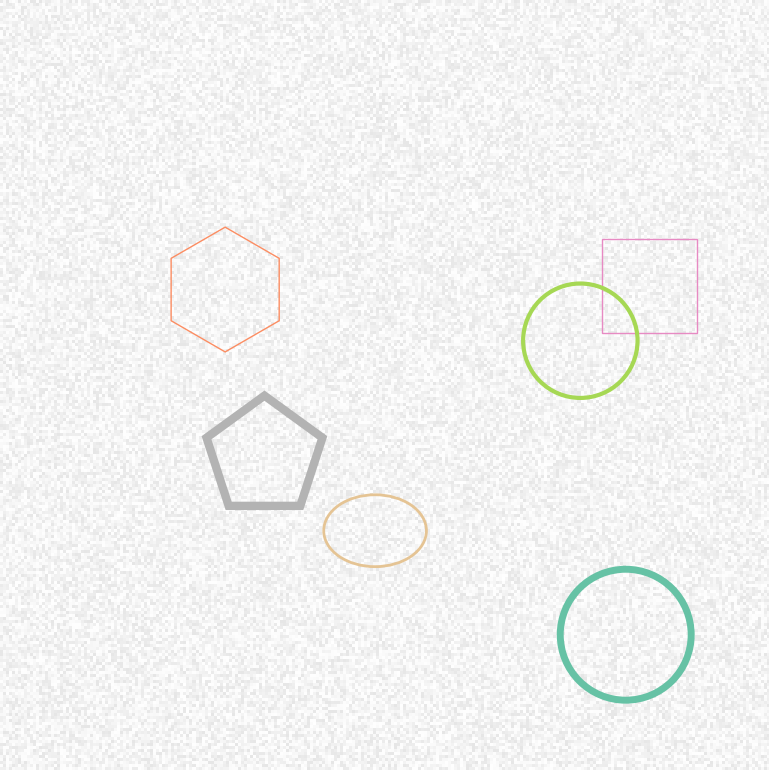[{"shape": "circle", "thickness": 2.5, "radius": 0.43, "center": [0.813, 0.176]}, {"shape": "hexagon", "thickness": 0.5, "radius": 0.41, "center": [0.292, 0.624]}, {"shape": "square", "thickness": 0.5, "radius": 0.31, "center": [0.843, 0.629]}, {"shape": "circle", "thickness": 1.5, "radius": 0.37, "center": [0.754, 0.558]}, {"shape": "oval", "thickness": 1, "radius": 0.33, "center": [0.487, 0.311]}, {"shape": "pentagon", "thickness": 3, "radius": 0.4, "center": [0.343, 0.407]}]